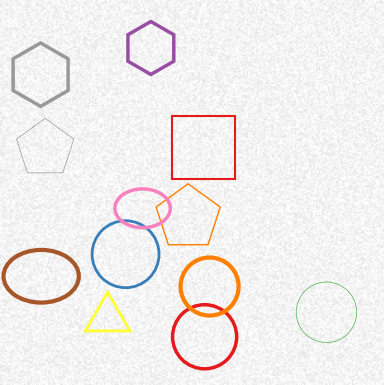[{"shape": "square", "thickness": 1.5, "radius": 0.41, "center": [0.529, 0.616]}, {"shape": "circle", "thickness": 2.5, "radius": 0.42, "center": [0.531, 0.125]}, {"shape": "circle", "thickness": 2, "radius": 0.43, "center": [0.326, 0.34]}, {"shape": "circle", "thickness": 0.5, "radius": 0.39, "center": [0.848, 0.189]}, {"shape": "hexagon", "thickness": 2.5, "radius": 0.34, "center": [0.392, 0.875]}, {"shape": "pentagon", "thickness": 1, "radius": 0.44, "center": [0.489, 0.435]}, {"shape": "circle", "thickness": 3, "radius": 0.38, "center": [0.544, 0.256]}, {"shape": "triangle", "thickness": 2, "radius": 0.34, "center": [0.28, 0.174]}, {"shape": "oval", "thickness": 3, "radius": 0.49, "center": [0.107, 0.282]}, {"shape": "oval", "thickness": 2.5, "radius": 0.36, "center": [0.37, 0.459]}, {"shape": "hexagon", "thickness": 2.5, "radius": 0.41, "center": [0.105, 0.806]}, {"shape": "pentagon", "thickness": 0.5, "radius": 0.39, "center": [0.117, 0.614]}]